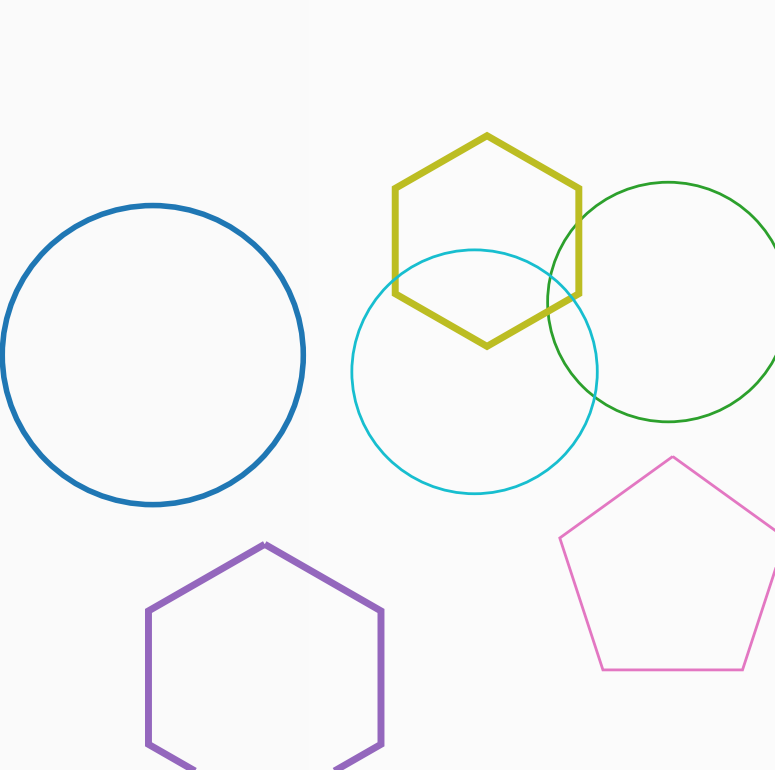[{"shape": "circle", "thickness": 2, "radius": 0.97, "center": [0.197, 0.539]}, {"shape": "circle", "thickness": 1, "radius": 0.78, "center": [0.862, 0.608]}, {"shape": "hexagon", "thickness": 2.5, "radius": 0.87, "center": [0.342, 0.12]}, {"shape": "pentagon", "thickness": 1, "radius": 0.77, "center": [0.868, 0.254]}, {"shape": "hexagon", "thickness": 2.5, "radius": 0.68, "center": [0.628, 0.687]}, {"shape": "circle", "thickness": 1, "radius": 0.79, "center": [0.612, 0.517]}]